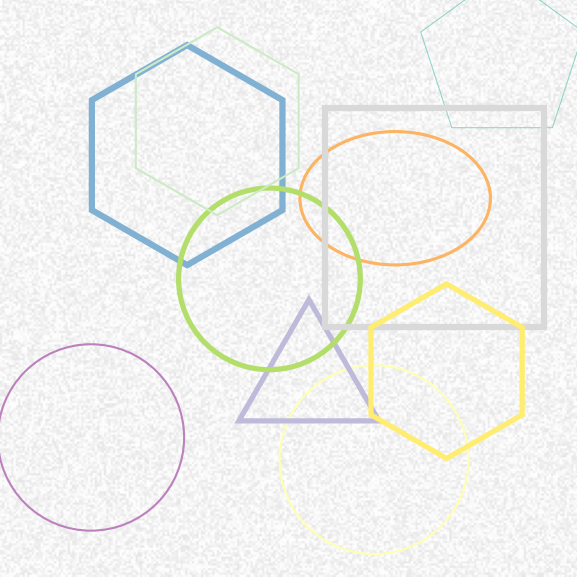[{"shape": "pentagon", "thickness": 0.5, "radius": 0.74, "center": [0.87, 0.898]}, {"shape": "circle", "thickness": 1, "radius": 0.82, "center": [0.648, 0.203]}, {"shape": "triangle", "thickness": 2.5, "radius": 0.7, "center": [0.535, 0.34]}, {"shape": "hexagon", "thickness": 3, "radius": 0.95, "center": [0.324, 0.731]}, {"shape": "oval", "thickness": 1.5, "radius": 0.82, "center": [0.684, 0.656]}, {"shape": "circle", "thickness": 2.5, "radius": 0.79, "center": [0.467, 0.516]}, {"shape": "square", "thickness": 3, "radius": 0.95, "center": [0.752, 0.622]}, {"shape": "circle", "thickness": 1, "radius": 0.81, "center": [0.157, 0.242]}, {"shape": "hexagon", "thickness": 1, "radius": 0.81, "center": [0.376, 0.789]}, {"shape": "hexagon", "thickness": 2.5, "radius": 0.76, "center": [0.773, 0.356]}]